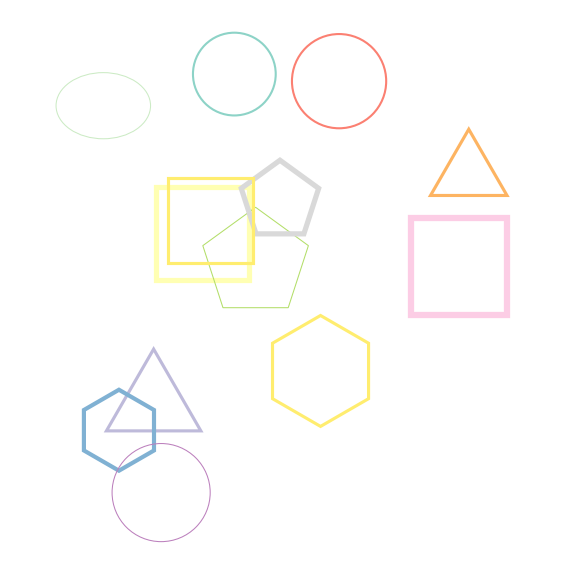[{"shape": "circle", "thickness": 1, "radius": 0.36, "center": [0.406, 0.871]}, {"shape": "square", "thickness": 2.5, "radius": 0.4, "center": [0.35, 0.594]}, {"shape": "triangle", "thickness": 1.5, "radius": 0.47, "center": [0.266, 0.3]}, {"shape": "circle", "thickness": 1, "radius": 0.41, "center": [0.587, 0.859]}, {"shape": "hexagon", "thickness": 2, "radius": 0.35, "center": [0.206, 0.254]}, {"shape": "triangle", "thickness": 1.5, "radius": 0.38, "center": [0.812, 0.699]}, {"shape": "pentagon", "thickness": 0.5, "radius": 0.48, "center": [0.443, 0.544]}, {"shape": "square", "thickness": 3, "radius": 0.42, "center": [0.794, 0.538]}, {"shape": "pentagon", "thickness": 2.5, "radius": 0.35, "center": [0.485, 0.651]}, {"shape": "circle", "thickness": 0.5, "radius": 0.42, "center": [0.279, 0.146]}, {"shape": "oval", "thickness": 0.5, "radius": 0.41, "center": [0.179, 0.816]}, {"shape": "square", "thickness": 1.5, "radius": 0.37, "center": [0.364, 0.617]}, {"shape": "hexagon", "thickness": 1.5, "radius": 0.48, "center": [0.555, 0.357]}]